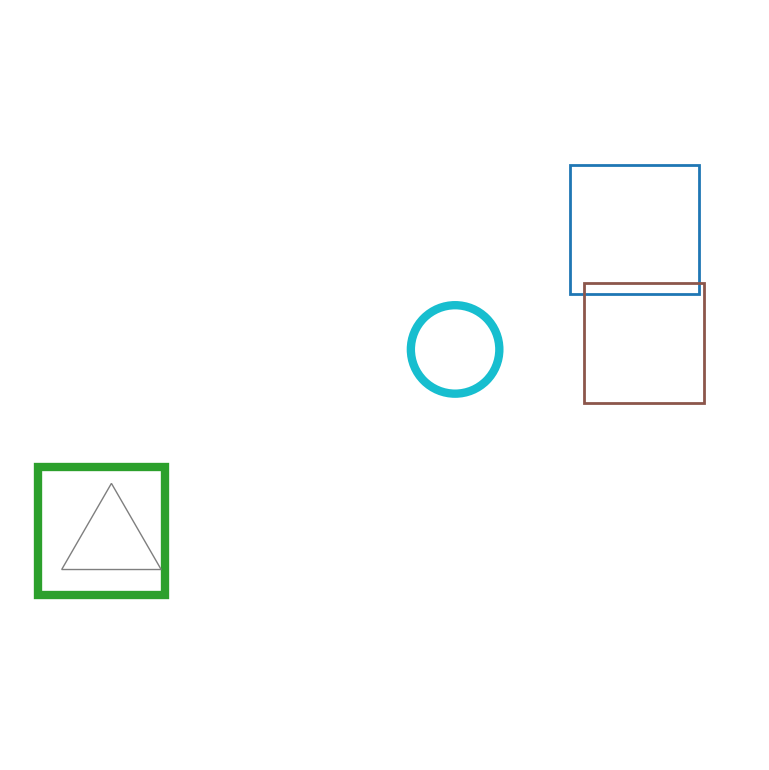[{"shape": "square", "thickness": 1, "radius": 0.42, "center": [0.824, 0.702]}, {"shape": "square", "thickness": 3, "radius": 0.41, "center": [0.132, 0.31]}, {"shape": "square", "thickness": 1, "radius": 0.39, "center": [0.836, 0.554]}, {"shape": "triangle", "thickness": 0.5, "radius": 0.37, "center": [0.145, 0.298]}, {"shape": "circle", "thickness": 3, "radius": 0.29, "center": [0.591, 0.546]}]